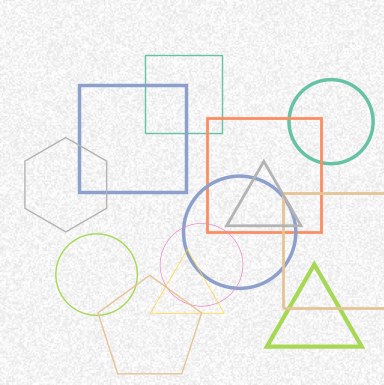[{"shape": "circle", "thickness": 2.5, "radius": 0.55, "center": [0.86, 0.684]}, {"shape": "square", "thickness": 1, "radius": 0.5, "center": [0.476, 0.756]}, {"shape": "square", "thickness": 2, "radius": 0.74, "center": [0.685, 0.546]}, {"shape": "circle", "thickness": 2.5, "radius": 0.73, "center": [0.622, 0.397]}, {"shape": "square", "thickness": 2.5, "radius": 0.7, "center": [0.344, 0.64]}, {"shape": "circle", "thickness": 0.5, "radius": 0.54, "center": [0.523, 0.312]}, {"shape": "circle", "thickness": 1, "radius": 0.53, "center": [0.251, 0.287]}, {"shape": "triangle", "thickness": 3, "radius": 0.71, "center": [0.816, 0.171]}, {"shape": "triangle", "thickness": 0.5, "radius": 0.55, "center": [0.486, 0.242]}, {"shape": "pentagon", "thickness": 1, "radius": 0.71, "center": [0.389, 0.144]}, {"shape": "square", "thickness": 2, "radius": 0.74, "center": [0.885, 0.349]}, {"shape": "triangle", "thickness": 2, "radius": 0.56, "center": [0.685, 0.469]}, {"shape": "hexagon", "thickness": 1, "radius": 0.61, "center": [0.171, 0.52]}]